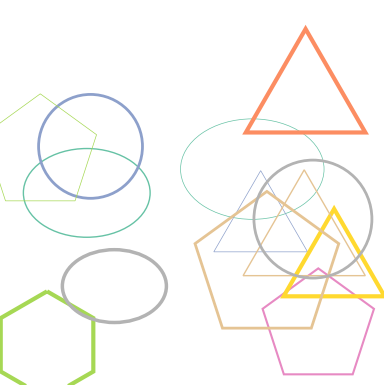[{"shape": "oval", "thickness": 1, "radius": 0.82, "center": [0.225, 0.499]}, {"shape": "oval", "thickness": 0.5, "radius": 0.93, "center": [0.655, 0.561]}, {"shape": "triangle", "thickness": 3, "radius": 0.9, "center": [0.794, 0.746]}, {"shape": "triangle", "thickness": 0.5, "radius": 0.7, "center": [0.677, 0.416]}, {"shape": "circle", "thickness": 2, "radius": 0.67, "center": [0.235, 0.62]}, {"shape": "pentagon", "thickness": 1.5, "radius": 0.76, "center": [0.827, 0.151]}, {"shape": "pentagon", "thickness": 0.5, "radius": 0.77, "center": [0.105, 0.603]}, {"shape": "hexagon", "thickness": 3, "radius": 0.69, "center": [0.122, 0.104]}, {"shape": "triangle", "thickness": 3, "radius": 0.76, "center": [0.868, 0.306]}, {"shape": "pentagon", "thickness": 2, "radius": 0.98, "center": [0.693, 0.306]}, {"shape": "triangle", "thickness": 1, "radius": 0.92, "center": [0.79, 0.376]}, {"shape": "circle", "thickness": 2, "radius": 0.77, "center": [0.813, 0.431]}, {"shape": "oval", "thickness": 2.5, "radius": 0.68, "center": [0.297, 0.257]}]